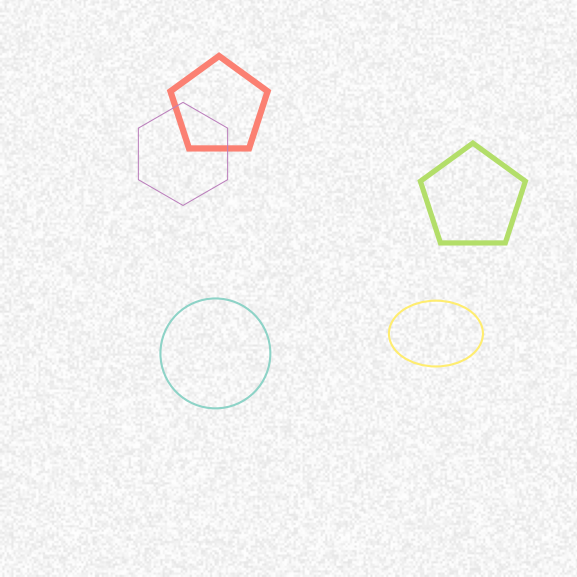[{"shape": "circle", "thickness": 1, "radius": 0.48, "center": [0.373, 0.387]}, {"shape": "pentagon", "thickness": 3, "radius": 0.44, "center": [0.379, 0.814]}, {"shape": "pentagon", "thickness": 2.5, "radius": 0.48, "center": [0.819, 0.656]}, {"shape": "hexagon", "thickness": 0.5, "radius": 0.45, "center": [0.317, 0.733]}, {"shape": "oval", "thickness": 1, "radius": 0.41, "center": [0.755, 0.422]}]